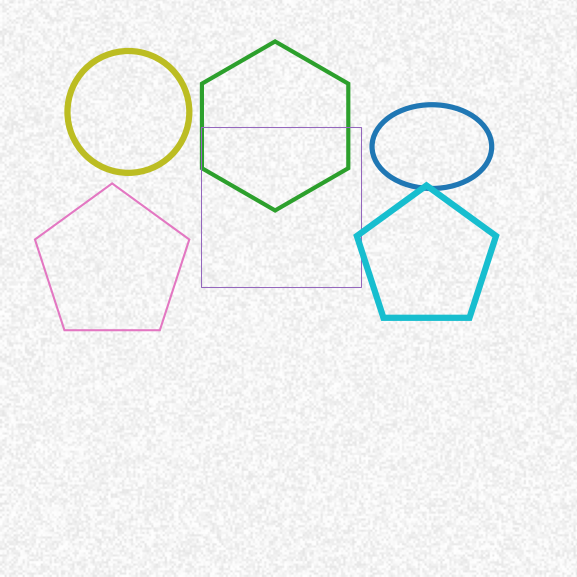[{"shape": "oval", "thickness": 2.5, "radius": 0.52, "center": [0.748, 0.745]}, {"shape": "hexagon", "thickness": 2, "radius": 0.73, "center": [0.476, 0.781]}, {"shape": "square", "thickness": 0.5, "radius": 0.69, "center": [0.487, 0.64]}, {"shape": "pentagon", "thickness": 1, "radius": 0.7, "center": [0.194, 0.541]}, {"shape": "circle", "thickness": 3, "radius": 0.53, "center": [0.222, 0.805]}, {"shape": "pentagon", "thickness": 3, "radius": 0.63, "center": [0.738, 0.551]}]